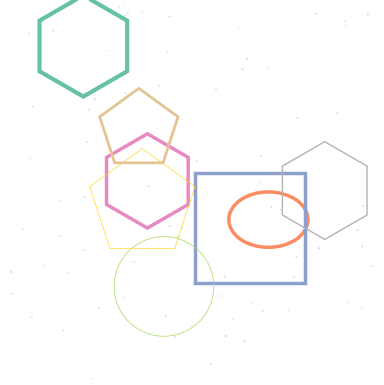[{"shape": "hexagon", "thickness": 3, "radius": 0.66, "center": [0.216, 0.881]}, {"shape": "oval", "thickness": 2.5, "radius": 0.51, "center": [0.697, 0.43]}, {"shape": "square", "thickness": 2.5, "radius": 0.71, "center": [0.65, 0.408]}, {"shape": "hexagon", "thickness": 2.5, "radius": 0.61, "center": [0.383, 0.53]}, {"shape": "circle", "thickness": 0.5, "radius": 0.65, "center": [0.426, 0.256]}, {"shape": "pentagon", "thickness": 0.5, "radius": 0.72, "center": [0.37, 0.471]}, {"shape": "pentagon", "thickness": 2, "radius": 0.53, "center": [0.361, 0.664]}, {"shape": "hexagon", "thickness": 1, "radius": 0.63, "center": [0.843, 0.505]}]